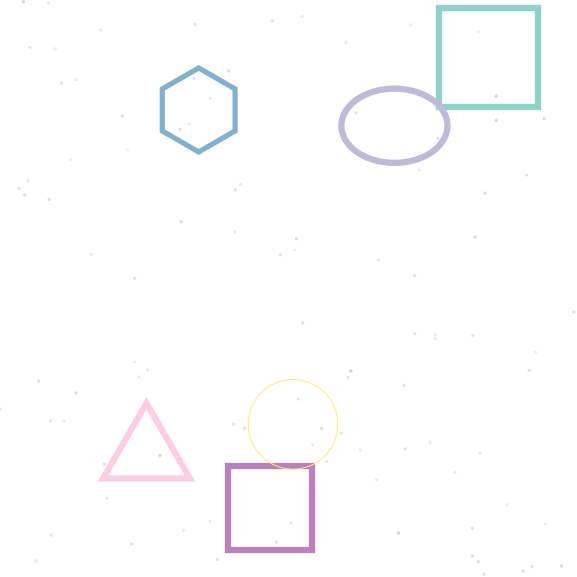[{"shape": "square", "thickness": 3, "radius": 0.43, "center": [0.846, 0.899]}, {"shape": "oval", "thickness": 3, "radius": 0.46, "center": [0.683, 0.781]}, {"shape": "hexagon", "thickness": 2.5, "radius": 0.36, "center": [0.344, 0.809]}, {"shape": "triangle", "thickness": 3, "radius": 0.43, "center": [0.254, 0.214]}, {"shape": "square", "thickness": 3, "radius": 0.36, "center": [0.467, 0.119]}, {"shape": "circle", "thickness": 0.5, "radius": 0.39, "center": [0.507, 0.264]}]